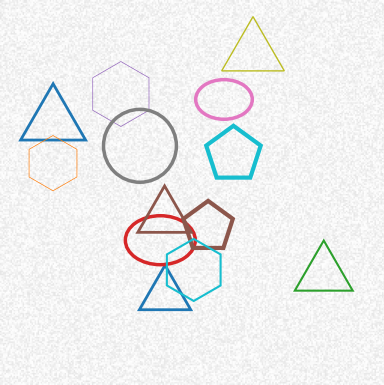[{"shape": "triangle", "thickness": 2, "radius": 0.49, "center": [0.138, 0.685]}, {"shape": "triangle", "thickness": 2, "radius": 0.39, "center": [0.429, 0.234]}, {"shape": "hexagon", "thickness": 0.5, "radius": 0.36, "center": [0.138, 0.576]}, {"shape": "triangle", "thickness": 1.5, "radius": 0.43, "center": [0.841, 0.288]}, {"shape": "oval", "thickness": 2.5, "radius": 0.45, "center": [0.416, 0.376]}, {"shape": "hexagon", "thickness": 0.5, "radius": 0.42, "center": [0.314, 0.756]}, {"shape": "triangle", "thickness": 2, "radius": 0.4, "center": [0.428, 0.437]}, {"shape": "pentagon", "thickness": 3, "radius": 0.34, "center": [0.541, 0.411]}, {"shape": "oval", "thickness": 2.5, "radius": 0.37, "center": [0.582, 0.742]}, {"shape": "circle", "thickness": 2.5, "radius": 0.47, "center": [0.364, 0.621]}, {"shape": "triangle", "thickness": 1, "radius": 0.47, "center": [0.657, 0.863]}, {"shape": "pentagon", "thickness": 3, "radius": 0.37, "center": [0.606, 0.599]}, {"shape": "hexagon", "thickness": 1.5, "radius": 0.4, "center": [0.503, 0.299]}]